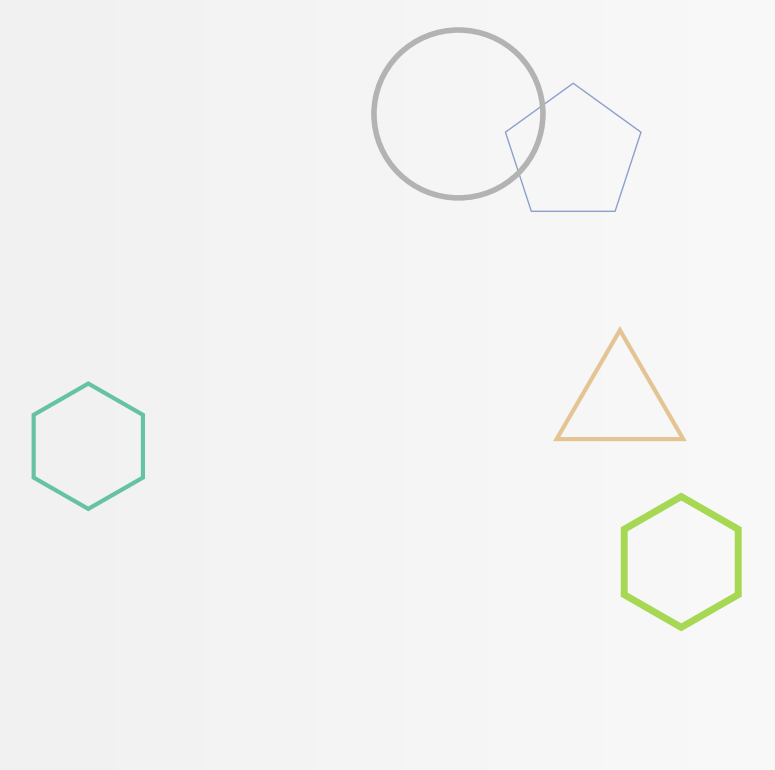[{"shape": "hexagon", "thickness": 1.5, "radius": 0.41, "center": [0.114, 0.42]}, {"shape": "pentagon", "thickness": 0.5, "radius": 0.46, "center": [0.74, 0.8]}, {"shape": "hexagon", "thickness": 2.5, "radius": 0.42, "center": [0.879, 0.27]}, {"shape": "triangle", "thickness": 1.5, "radius": 0.47, "center": [0.8, 0.477]}, {"shape": "circle", "thickness": 2, "radius": 0.55, "center": [0.592, 0.852]}]